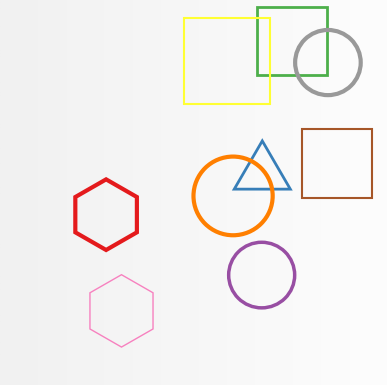[{"shape": "hexagon", "thickness": 3, "radius": 0.46, "center": [0.274, 0.442]}, {"shape": "triangle", "thickness": 2, "radius": 0.42, "center": [0.677, 0.55]}, {"shape": "square", "thickness": 2, "radius": 0.45, "center": [0.753, 0.894]}, {"shape": "circle", "thickness": 2.5, "radius": 0.43, "center": [0.675, 0.286]}, {"shape": "circle", "thickness": 3, "radius": 0.51, "center": [0.601, 0.491]}, {"shape": "square", "thickness": 1.5, "radius": 0.56, "center": [0.586, 0.841]}, {"shape": "square", "thickness": 1.5, "radius": 0.45, "center": [0.869, 0.576]}, {"shape": "hexagon", "thickness": 1, "radius": 0.47, "center": [0.314, 0.193]}, {"shape": "circle", "thickness": 3, "radius": 0.42, "center": [0.846, 0.838]}]